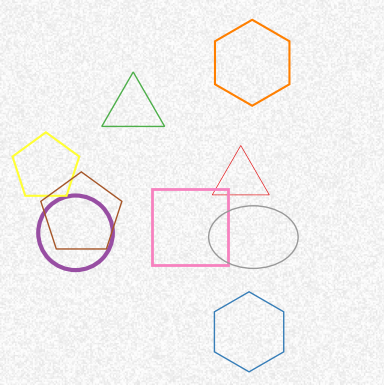[{"shape": "triangle", "thickness": 0.5, "radius": 0.43, "center": [0.625, 0.537]}, {"shape": "hexagon", "thickness": 1, "radius": 0.52, "center": [0.647, 0.138]}, {"shape": "triangle", "thickness": 1, "radius": 0.47, "center": [0.346, 0.719]}, {"shape": "circle", "thickness": 3, "radius": 0.48, "center": [0.196, 0.395]}, {"shape": "hexagon", "thickness": 1.5, "radius": 0.56, "center": [0.655, 0.837]}, {"shape": "pentagon", "thickness": 1.5, "radius": 0.46, "center": [0.119, 0.565]}, {"shape": "pentagon", "thickness": 1, "radius": 0.55, "center": [0.211, 0.443]}, {"shape": "square", "thickness": 2, "radius": 0.49, "center": [0.493, 0.409]}, {"shape": "oval", "thickness": 1, "radius": 0.58, "center": [0.658, 0.384]}]